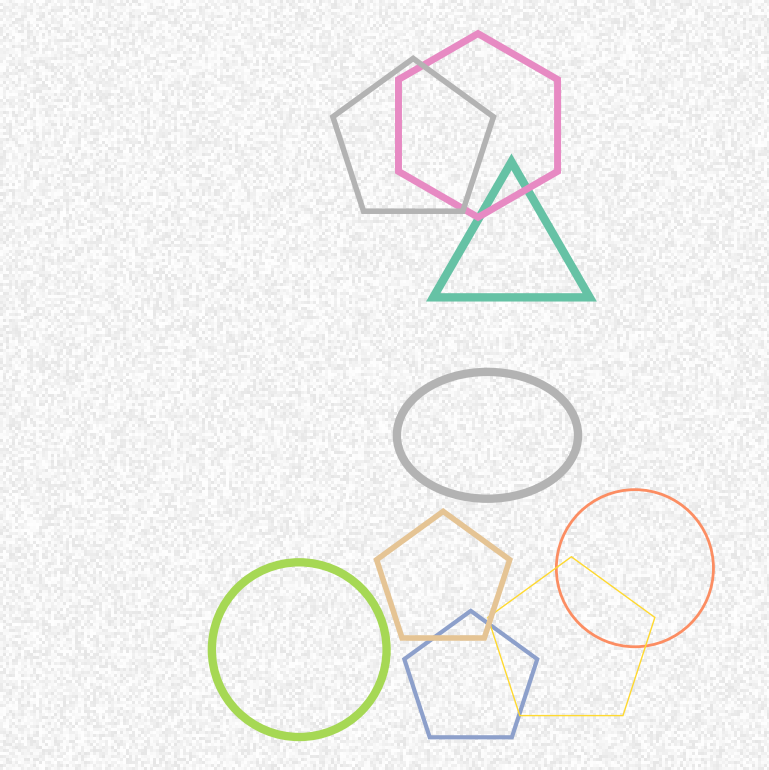[{"shape": "triangle", "thickness": 3, "radius": 0.59, "center": [0.664, 0.672]}, {"shape": "circle", "thickness": 1, "radius": 0.51, "center": [0.825, 0.262]}, {"shape": "pentagon", "thickness": 1.5, "radius": 0.45, "center": [0.611, 0.116]}, {"shape": "hexagon", "thickness": 2.5, "radius": 0.6, "center": [0.621, 0.837]}, {"shape": "circle", "thickness": 3, "radius": 0.57, "center": [0.389, 0.156]}, {"shape": "pentagon", "thickness": 0.5, "radius": 0.57, "center": [0.742, 0.163]}, {"shape": "pentagon", "thickness": 2, "radius": 0.45, "center": [0.576, 0.245]}, {"shape": "pentagon", "thickness": 2, "radius": 0.55, "center": [0.537, 0.814]}, {"shape": "oval", "thickness": 3, "radius": 0.59, "center": [0.633, 0.435]}]